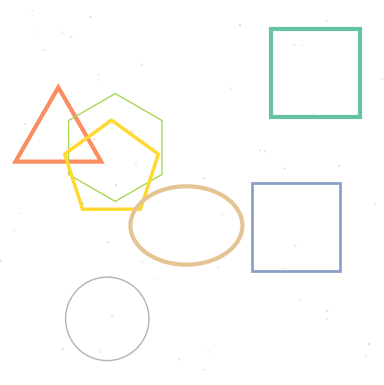[{"shape": "square", "thickness": 3, "radius": 0.57, "center": [0.819, 0.811]}, {"shape": "triangle", "thickness": 3, "radius": 0.64, "center": [0.152, 0.645]}, {"shape": "square", "thickness": 2, "radius": 0.57, "center": [0.768, 0.411]}, {"shape": "hexagon", "thickness": 1, "radius": 0.7, "center": [0.299, 0.617]}, {"shape": "pentagon", "thickness": 2.5, "radius": 0.64, "center": [0.29, 0.56]}, {"shape": "oval", "thickness": 3, "radius": 0.73, "center": [0.484, 0.414]}, {"shape": "circle", "thickness": 1, "radius": 0.54, "center": [0.279, 0.172]}]